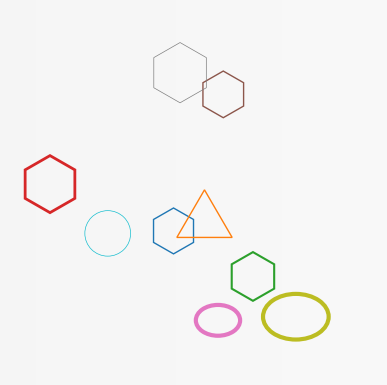[{"shape": "hexagon", "thickness": 1, "radius": 0.3, "center": [0.448, 0.4]}, {"shape": "triangle", "thickness": 1, "radius": 0.41, "center": [0.528, 0.424]}, {"shape": "hexagon", "thickness": 1.5, "radius": 0.32, "center": [0.653, 0.282]}, {"shape": "hexagon", "thickness": 2, "radius": 0.37, "center": [0.129, 0.522]}, {"shape": "hexagon", "thickness": 1, "radius": 0.3, "center": [0.576, 0.755]}, {"shape": "oval", "thickness": 3, "radius": 0.29, "center": [0.563, 0.168]}, {"shape": "hexagon", "thickness": 0.5, "radius": 0.39, "center": [0.465, 0.811]}, {"shape": "oval", "thickness": 3, "radius": 0.42, "center": [0.763, 0.177]}, {"shape": "circle", "thickness": 0.5, "radius": 0.3, "center": [0.278, 0.394]}]